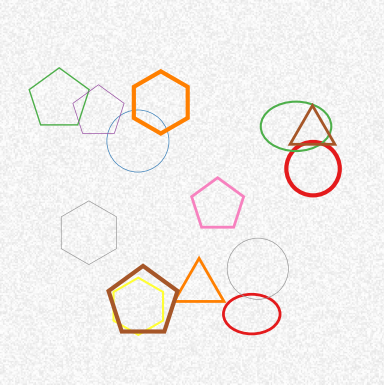[{"shape": "oval", "thickness": 2, "radius": 0.37, "center": [0.654, 0.184]}, {"shape": "circle", "thickness": 3, "radius": 0.35, "center": [0.813, 0.562]}, {"shape": "circle", "thickness": 0.5, "radius": 0.4, "center": [0.358, 0.634]}, {"shape": "pentagon", "thickness": 1, "radius": 0.41, "center": [0.154, 0.742]}, {"shape": "oval", "thickness": 1.5, "radius": 0.46, "center": [0.769, 0.672]}, {"shape": "pentagon", "thickness": 0.5, "radius": 0.35, "center": [0.256, 0.71]}, {"shape": "hexagon", "thickness": 3, "radius": 0.4, "center": [0.418, 0.734]}, {"shape": "triangle", "thickness": 2, "radius": 0.37, "center": [0.517, 0.254]}, {"shape": "hexagon", "thickness": 1.5, "radius": 0.37, "center": [0.359, 0.204]}, {"shape": "triangle", "thickness": 2, "radius": 0.34, "center": [0.812, 0.659]}, {"shape": "pentagon", "thickness": 3, "radius": 0.47, "center": [0.372, 0.215]}, {"shape": "pentagon", "thickness": 2, "radius": 0.35, "center": [0.565, 0.467]}, {"shape": "circle", "thickness": 0.5, "radius": 0.4, "center": [0.67, 0.302]}, {"shape": "hexagon", "thickness": 0.5, "radius": 0.41, "center": [0.231, 0.396]}]